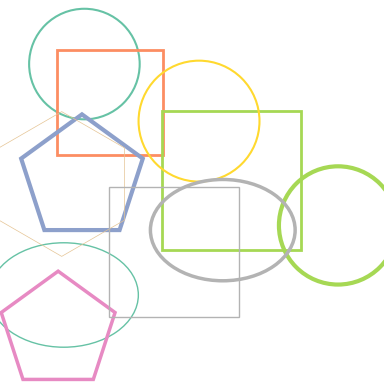[{"shape": "oval", "thickness": 1, "radius": 0.97, "center": [0.166, 0.234]}, {"shape": "circle", "thickness": 1.5, "radius": 0.72, "center": [0.219, 0.834]}, {"shape": "square", "thickness": 2, "radius": 0.69, "center": [0.285, 0.734]}, {"shape": "pentagon", "thickness": 3, "radius": 0.83, "center": [0.213, 0.537]}, {"shape": "pentagon", "thickness": 2.5, "radius": 0.78, "center": [0.151, 0.14]}, {"shape": "square", "thickness": 2, "radius": 0.9, "center": [0.601, 0.531]}, {"shape": "circle", "thickness": 3, "radius": 0.77, "center": [0.878, 0.414]}, {"shape": "circle", "thickness": 1.5, "radius": 0.79, "center": [0.517, 0.685]}, {"shape": "hexagon", "thickness": 0.5, "radius": 0.94, "center": [0.16, 0.522]}, {"shape": "oval", "thickness": 2.5, "radius": 0.94, "center": [0.579, 0.402]}, {"shape": "square", "thickness": 1, "radius": 0.85, "center": [0.452, 0.346]}]